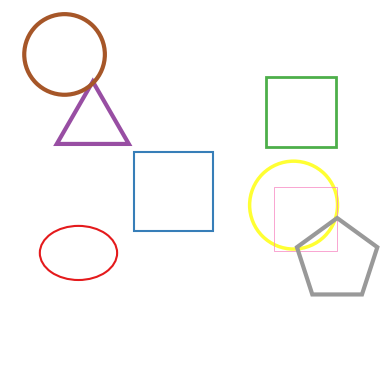[{"shape": "oval", "thickness": 1.5, "radius": 0.5, "center": [0.204, 0.343]}, {"shape": "square", "thickness": 1.5, "radius": 0.51, "center": [0.452, 0.503]}, {"shape": "square", "thickness": 2, "radius": 0.45, "center": [0.782, 0.709]}, {"shape": "triangle", "thickness": 3, "radius": 0.54, "center": [0.241, 0.68]}, {"shape": "circle", "thickness": 2.5, "radius": 0.57, "center": [0.763, 0.467]}, {"shape": "circle", "thickness": 3, "radius": 0.52, "center": [0.168, 0.859]}, {"shape": "square", "thickness": 0.5, "radius": 0.41, "center": [0.793, 0.431]}, {"shape": "pentagon", "thickness": 3, "radius": 0.55, "center": [0.876, 0.324]}]